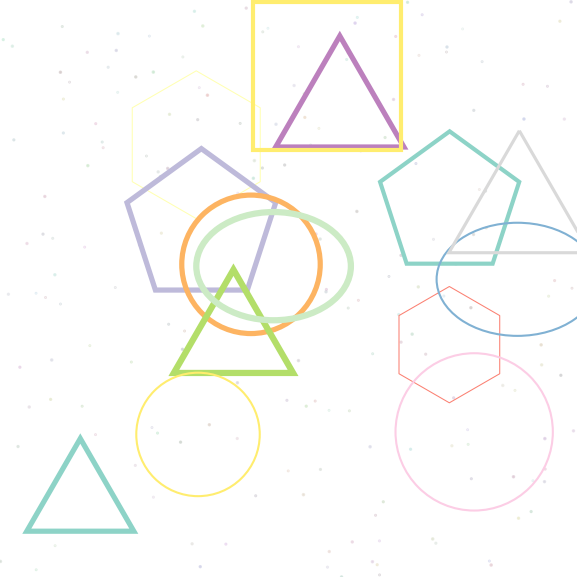[{"shape": "triangle", "thickness": 2.5, "radius": 0.53, "center": [0.139, 0.133]}, {"shape": "pentagon", "thickness": 2, "radius": 0.63, "center": [0.779, 0.645]}, {"shape": "hexagon", "thickness": 0.5, "radius": 0.64, "center": [0.34, 0.749]}, {"shape": "pentagon", "thickness": 2.5, "radius": 0.68, "center": [0.349, 0.606]}, {"shape": "hexagon", "thickness": 0.5, "radius": 0.5, "center": [0.778, 0.402]}, {"shape": "oval", "thickness": 1, "radius": 0.7, "center": [0.896, 0.515]}, {"shape": "circle", "thickness": 2.5, "radius": 0.6, "center": [0.435, 0.541]}, {"shape": "triangle", "thickness": 3, "radius": 0.6, "center": [0.404, 0.413]}, {"shape": "circle", "thickness": 1, "radius": 0.68, "center": [0.821, 0.251]}, {"shape": "triangle", "thickness": 1.5, "radius": 0.7, "center": [0.899, 0.632]}, {"shape": "triangle", "thickness": 2.5, "radius": 0.64, "center": [0.588, 0.809]}, {"shape": "oval", "thickness": 3, "radius": 0.67, "center": [0.474, 0.538]}, {"shape": "circle", "thickness": 1, "radius": 0.53, "center": [0.343, 0.247]}, {"shape": "square", "thickness": 2, "radius": 0.64, "center": [0.567, 0.867]}]